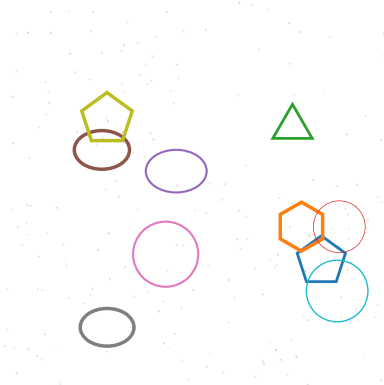[{"shape": "pentagon", "thickness": 2, "radius": 0.33, "center": [0.835, 0.322]}, {"shape": "hexagon", "thickness": 2.5, "radius": 0.32, "center": [0.783, 0.411]}, {"shape": "triangle", "thickness": 2, "radius": 0.29, "center": [0.76, 0.67]}, {"shape": "circle", "thickness": 0.5, "radius": 0.34, "center": [0.881, 0.411]}, {"shape": "oval", "thickness": 1.5, "radius": 0.4, "center": [0.458, 0.555]}, {"shape": "oval", "thickness": 2.5, "radius": 0.36, "center": [0.265, 0.611]}, {"shape": "circle", "thickness": 1.5, "radius": 0.42, "center": [0.43, 0.34]}, {"shape": "oval", "thickness": 2.5, "radius": 0.35, "center": [0.278, 0.15]}, {"shape": "pentagon", "thickness": 2.5, "radius": 0.34, "center": [0.278, 0.691]}, {"shape": "circle", "thickness": 1, "radius": 0.4, "center": [0.876, 0.244]}]